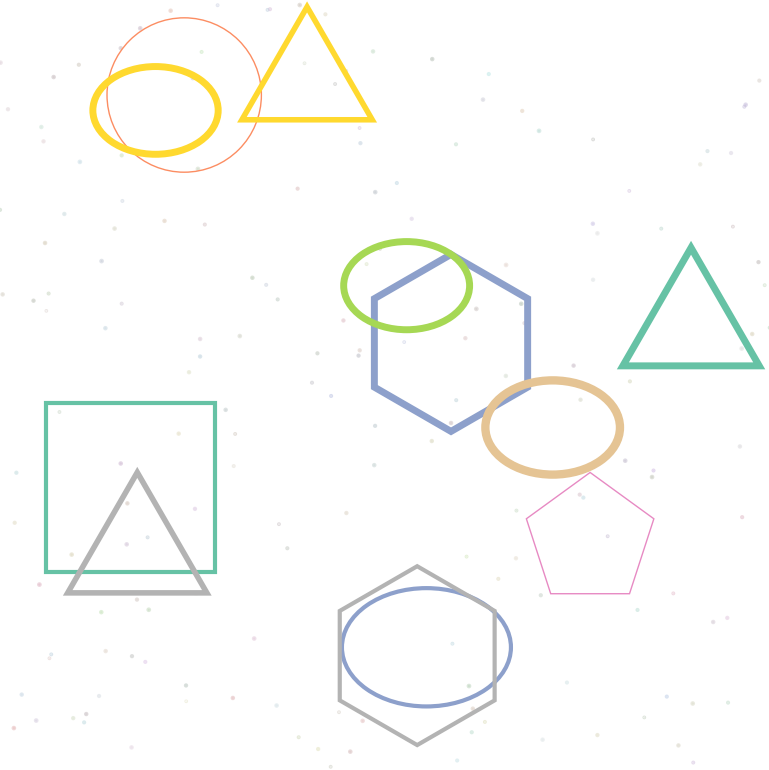[{"shape": "square", "thickness": 1.5, "radius": 0.55, "center": [0.17, 0.366]}, {"shape": "triangle", "thickness": 2.5, "radius": 0.51, "center": [0.897, 0.576]}, {"shape": "circle", "thickness": 0.5, "radius": 0.5, "center": [0.239, 0.877]}, {"shape": "hexagon", "thickness": 2.5, "radius": 0.57, "center": [0.586, 0.555]}, {"shape": "oval", "thickness": 1.5, "radius": 0.55, "center": [0.554, 0.159]}, {"shape": "pentagon", "thickness": 0.5, "radius": 0.44, "center": [0.766, 0.299]}, {"shape": "oval", "thickness": 2.5, "radius": 0.41, "center": [0.528, 0.629]}, {"shape": "oval", "thickness": 2.5, "radius": 0.41, "center": [0.202, 0.857]}, {"shape": "triangle", "thickness": 2, "radius": 0.49, "center": [0.399, 0.893]}, {"shape": "oval", "thickness": 3, "radius": 0.44, "center": [0.718, 0.445]}, {"shape": "triangle", "thickness": 2, "radius": 0.52, "center": [0.178, 0.282]}, {"shape": "hexagon", "thickness": 1.5, "radius": 0.58, "center": [0.542, 0.149]}]